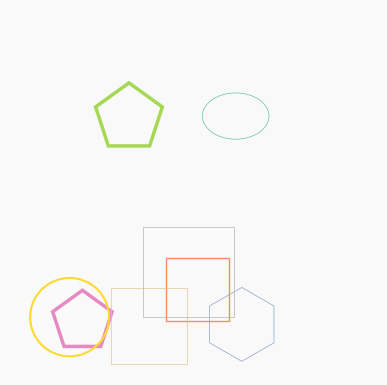[{"shape": "oval", "thickness": 0.5, "radius": 0.43, "center": [0.608, 0.699]}, {"shape": "square", "thickness": 1, "radius": 0.41, "center": [0.509, 0.249]}, {"shape": "hexagon", "thickness": 0.5, "radius": 0.48, "center": [0.624, 0.157]}, {"shape": "pentagon", "thickness": 2.5, "radius": 0.4, "center": [0.213, 0.165]}, {"shape": "pentagon", "thickness": 2.5, "radius": 0.45, "center": [0.333, 0.694]}, {"shape": "circle", "thickness": 1.5, "radius": 0.51, "center": [0.18, 0.176]}, {"shape": "square", "thickness": 0.5, "radius": 0.49, "center": [0.384, 0.154]}, {"shape": "square", "thickness": 0.5, "radius": 0.59, "center": [0.487, 0.294]}]